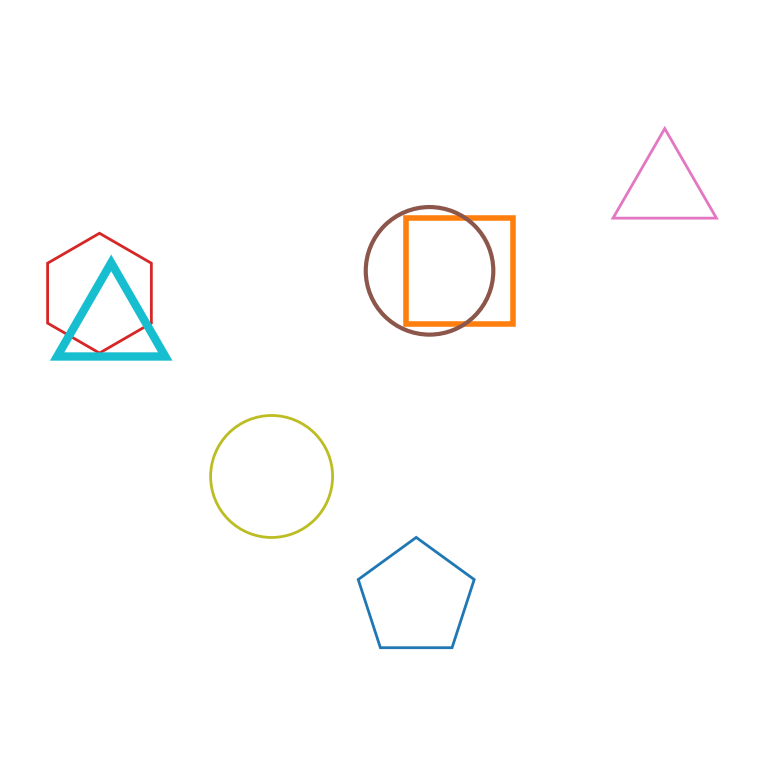[{"shape": "pentagon", "thickness": 1, "radius": 0.4, "center": [0.541, 0.223]}, {"shape": "square", "thickness": 2, "radius": 0.34, "center": [0.597, 0.648]}, {"shape": "hexagon", "thickness": 1, "radius": 0.39, "center": [0.129, 0.619]}, {"shape": "circle", "thickness": 1.5, "radius": 0.41, "center": [0.558, 0.648]}, {"shape": "triangle", "thickness": 1, "radius": 0.39, "center": [0.863, 0.755]}, {"shape": "circle", "thickness": 1, "radius": 0.4, "center": [0.353, 0.381]}, {"shape": "triangle", "thickness": 3, "radius": 0.41, "center": [0.144, 0.578]}]